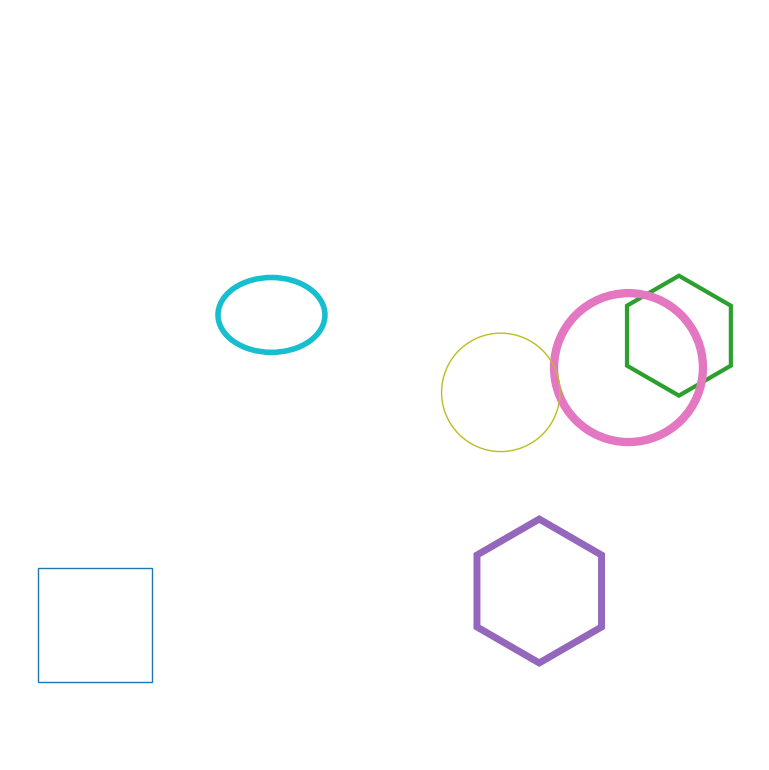[{"shape": "square", "thickness": 0.5, "radius": 0.37, "center": [0.123, 0.189]}, {"shape": "hexagon", "thickness": 1.5, "radius": 0.39, "center": [0.882, 0.564]}, {"shape": "hexagon", "thickness": 2.5, "radius": 0.47, "center": [0.7, 0.232]}, {"shape": "circle", "thickness": 3, "radius": 0.48, "center": [0.816, 0.523]}, {"shape": "circle", "thickness": 0.5, "radius": 0.38, "center": [0.65, 0.49]}, {"shape": "oval", "thickness": 2, "radius": 0.35, "center": [0.353, 0.591]}]